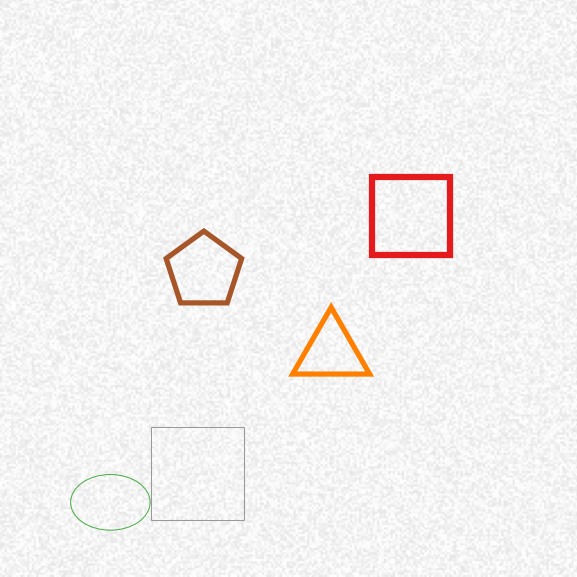[{"shape": "square", "thickness": 3, "radius": 0.34, "center": [0.711, 0.625]}, {"shape": "oval", "thickness": 0.5, "radius": 0.34, "center": [0.191, 0.129]}, {"shape": "triangle", "thickness": 2.5, "radius": 0.39, "center": [0.573, 0.39]}, {"shape": "pentagon", "thickness": 2.5, "radius": 0.34, "center": [0.353, 0.53]}, {"shape": "square", "thickness": 0.5, "radius": 0.4, "center": [0.343, 0.18]}]